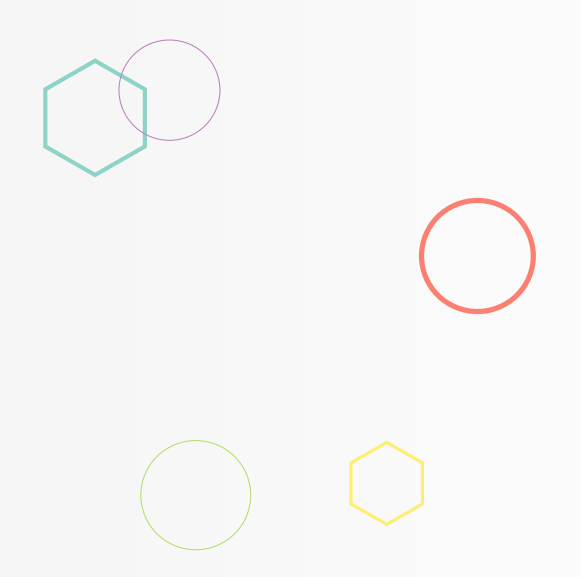[{"shape": "hexagon", "thickness": 2, "radius": 0.49, "center": [0.164, 0.795]}, {"shape": "circle", "thickness": 2.5, "radius": 0.48, "center": [0.821, 0.556]}, {"shape": "circle", "thickness": 0.5, "radius": 0.47, "center": [0.337, 0.142]}, {"shape": "circle", "thickness": 0.5, "radius": 0.43, "center": [0.292, 0.843]}, {"shape": "hexagon", "thickness": 1.5, "radius": 0.35, "center": [0.665, 0.162]}]